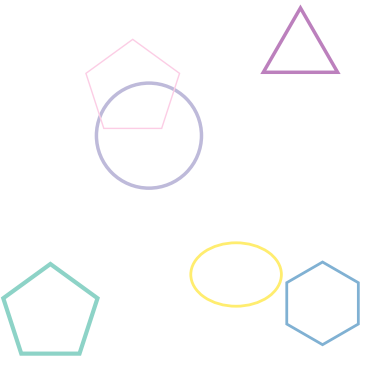[{"shape": "pentagon", "thickness": 3, "radius": 0.64, "center": [0.131, 0.186]}, {"shape": "circle", "thickness": 2.5, "radius": 0.68, "center": [0.387, 0.648]}, {"shape": "hexagon", "thickness": 2, "radius": 0.54, "center": [0.838, 0.212]}, {"shape": "pentagon", "thickness": 1, "radius": 0.64, "center": [0.345, 0.77]}, {"shape": "triangle", "thickness": 2.5, "radius": 0.56, "center": [0.78, 0.868]}, {"shape": "oval", "thickness": 2, "radius": 0.59, "center": [0.613, 0.287]}]